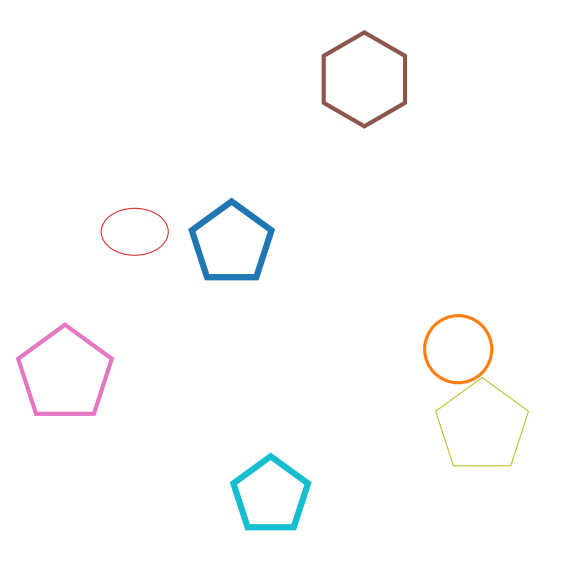[{"shape": "pentagon", "thickness": 3, "radius": 0.36, "center": [0.401, 0.578]}, {"shape": "circle", "thickness": 1.5, "radius": 0.29, "center": [0.793, 0.394]}, {"shape": "oval", "thickness": 0.5, "radius": 0.29, "center": [0.233, 0.598]}, {"shape": "hexagon", "thickness": 2, "radius": 0.41, "center": [0.631, 0.862]}, {"shape": "pentagon", "thickness": 2, "radius": 0.43, "center": [0.113, 0.352]}, {"shape": "pentagon", "thickness": 0.5, "radius": 0.42, "center": [0.835, 0.261]}, {"shape": "pentagon", "thickness": 3, "radius": 0.34, "center": [0.469, 0.141]}]